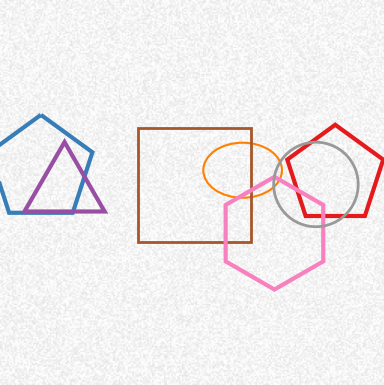[{"shape": "pentagon", "thickness": 3, "radius": 0.65, "center": [0.871, 0.545]}, {"shape": "pentagon", "thickness": 3, "radius": 0.7, "center": [0.106, 0.561]}, {"shape": "triangle", "thickness": 3, "radius": 0.6, "center": [0.168, 0.511]}, {"shape": "oval", "thickness": 1.5, "radius": 0.51, "center": [0.63, 0.558]}, {"shape": "square", "thickness": 2, "radius": 0.73, "center": [0.505, 0.52]}, {"shape": "hexagon", "thickness": 3, "radius": 0.73, "center": [0.713, 0.394]}, {"shape": "circle", "thickness": 2, "radius": 0.55, "center": [0.821, 0.521]}]